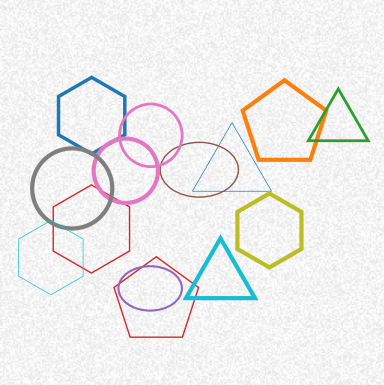[{"shape": "hexagon", "thickness": 2.5, "radius": 0.5, "center": [0.238, 0.7]}, {"shape": "triangle", "thickness": 0.5, "radius": 0.59, "center": [0.603, 0.563]}, {"shape": "pentagon", "thickness": 3, "radius": 0.57, "center": [0.739, 0.677]}, {"shape": "triangle", "thickness": 2, "radius": 0.45, "center": [0.879, 0.679]}, {"shape": "hexagon", "thickness": 1, "radius": 0.57, "center": [0.237, 0.405]}, {"shape": "pentagon", "thickness": 1, "radius": 0.58, "center": [0.406, 0.218]}, {"shape": "oval", "thickness": 1.5, "radius": 0.41, "center": [0.39, 0.251]}, {"shape": "oval", "thickness": 1, "radius": 0.51, "center": [0.518, 0.559]}, {"shape": "circle", "thickness": 3, "radius": 0.42, "center": [0.327, 0.556]}, {"shape": "circle", "thickness": 2, "radius": 0.41, "center": [0.392, 0.648]}, {"shape": "circle", "thickness": 3, "radius": 0.52, "center": [0.188, 0.511]}, {"shape": "hexagon", "thickness": 3, "radius": 0.48, "center": [0.7, 0.401]}, {"shape": "triangle", "thickness": 3, "radius": 0.52, "center": [0.573, 0.277]}, {"shape": "hexagon", "thickness": 0.5, "radius": 0.48, "center": [0.132, 0.331]}]